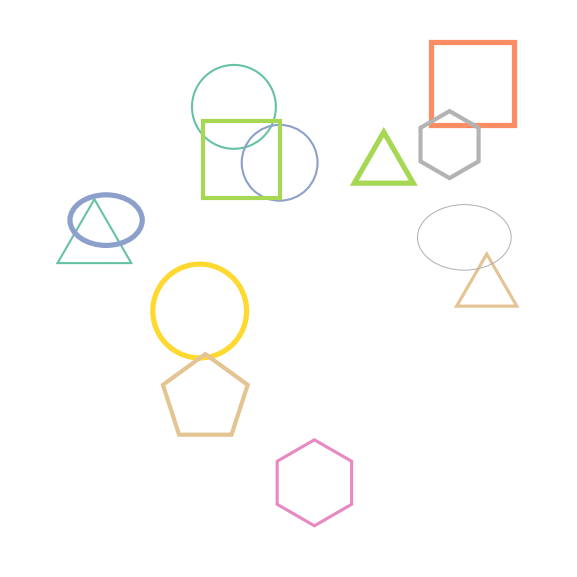[{"shape": "triangle", "thickness": 1, "radius": 0.37, "center": [0.163, 0.58]}, {"shape": "circle", "thickness": 1, "radius": 0.36, "center": [0.405, 0.814]}, {"shape": "square", "thickness": 2.5, "radius": 0.36, "center": [0.819, 0.855]}, {"shape": "circle", "thickness": 1, "radius": 0.33, "center": [0.484, 0.717]}, {"shape": "oval", "thickness": 2.5, "radius": 0.31, "center": [0.184, 0.618]}, {"shape": "hexagon", "thickness": 1.5, "radius": 0.37, "center": [0.544, 0.163]}, {"shape": "square", "thickness": 2, "radius": 0.33, "center": [0.418, 0.723]}, {"shape": "triangle", "thickness": 2.5, "radius": 0.29, "center": [0.665, 0.711]}, {"shape": "circle", "thickness": 2.5, "radius": 0.41, "center": [0.346, 0.461]}, {"shape": "triangle", "thickness": 1.5, "radius": 0.3, "center": [0.843, 0.499]}, {"shape": "pentagon", "thickness": 2, "radius": 0.39, "center": [0.355, 0.309]}, {"shape": "oval", "thickness": 0.5, "radius": 0.41, "center": [0.804, 0.588]}, {"shape": "hexagon", "thickness": 2, "radius": 0.29, "center": [0.778, 0.749]}]